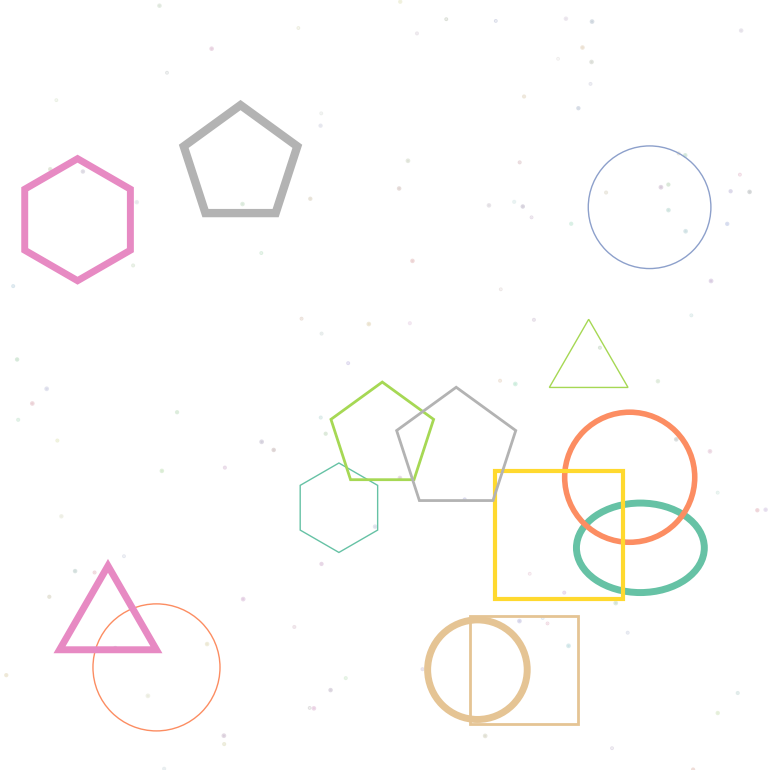[{"shape": "hexagon", "thickness": 0.5, "radius": 0.29, "center": [0.44, 0.341]}, {"shape": "oval", "thickness": 2.5, "radius": 0.42, "center": [0.832, 0.289]}, {"shape": "circle", "thickness": 2, "radius": 0.42, "center": [0.818, 0.38]}, {"shape": "circle", "thickness": 0.5, "radius": 0.41, "center": [0.203, 0.133]}, {"shape": "circle", "thickness": 0.5, "radius": 0.4, "center": [0.844, 0.731]}, {"shape": "hexagon", "thickness": 2.5, "radius": 0.4, "center": [0.101, 0.715]}, {"shape": "triangle", "thickness": 2.5, "radius": 0.36, "center": [0.14, 0.192]}, {"shape": "pentagon", "thickness": 1, "radius": 0.35, "center": [0.496, 0.434]}, {"shape": "triangle", "thickness": 0.5, "radius": 0.29, "center": [0.765, 0.526]}, {"shape": "square", "thickness": 1.5, "radius": 0.42, "center": [0.725, 0.305]}, {"shape": "circle", "thickness": 2.5, "radius": 0.32, "center": [0.62, 0.13]}, {"shape": "square", "thickness": 1, "radius": 0.35, "center": [0.681, 0.13]}, {"shape": "pentagon", "thickness": 3, "radius": 0.39, "center": [0.312, 0.786]}, {"shape": "pentagon", "thickness": 1, "radius": 0.41, "center": [0.592, 0.416]}]